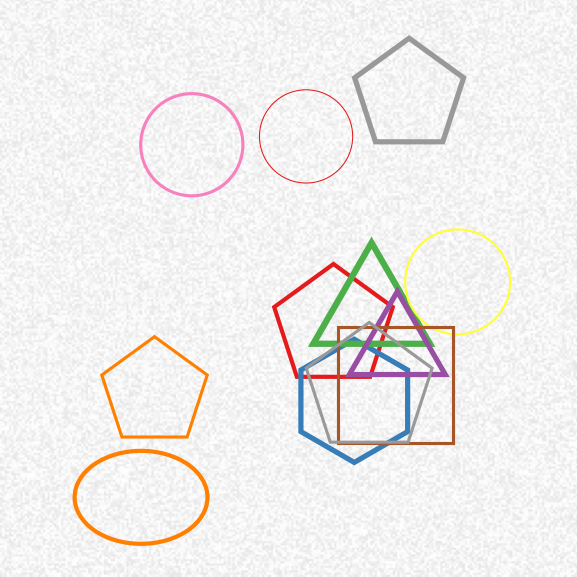[{"shape": "pentagon", "thickness": 2, "radius": 0.54, "center": [0.577, 0.434]}, {"shape": "circle", "thickness": 0.5, "radius": 0.4, "center": [0.53, 0.763]}, {"shape": "hexagon", "thickness": 2.5, "radius": 0.53, "center": [0.613, 0.305]}, {"shape": "triangle", "thickness": 3, "radius": 0.58, "center": [0.643, 0.462]}, {"shape": "triangle", "thickness": 2.5, "radius": 0.48, "center": [0.688, 0.399]}, {"shape": "oval", "thickness": 2, "radius": 0.58, "center": [0.244, 0.138]}, {"shape": "pentagon", "thickness": 1.5, "radius": 0.48, "center": [0.268, 0.32]}, {"shape": "circle", "thickness": 1, "radius": 0.45, "center": [0.792, 0.511]}, {"shape": "square", "thickness": 1.5, "radius": 0.5, "center": [0.685, 0.333]}, {"shape": "circle", "thickness": 1.5, "radius": 0.44, "center": [0.332, 0.749]}, {"shape": "pentagon", "thickness": 1.5, "radius": 0.57, "center": [0.639, 0.326]}, {"shape": "pentagon", "thickness": 2.5, "radius": 0.5, "center": [0.708, 0.834]}]